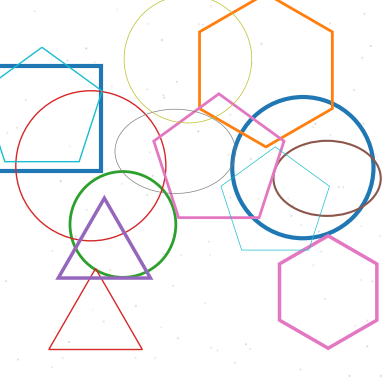[{"shape": "circle", "thickness": 3, "radius": 0.92, "center": [0.787, 0.565]}, {"shape": "square", "thickness": 3, "radius": 0.68, "center": [0.127, 0.692]}, {"shape": "hexagon", "thickness": 2, "radius": 1.0, "center": [0.691, 0.818]}, {"shape": "circle", "thickness": 2, "radius": 0.69, "center": [0.319, 0.417]}, {"shape": "triangle", "thickness": 1, "radius": 0.7, "center": [0.248, 0.162]}, {"shape": "circle", "thickness": 1, "radius": 0.97, "center": [0.236, 0.569]}, {"shape": "triangle", "thickness": 2.5, "radius": 0.69, "center": [0.271, 0.347]}, {"shape": "oval", "thickness": 1.5, "radius": 0.7, "center": [0.85, 0.537]}, {"shape": "hexagon", "thickness": 2.5, "radius": 0.73, "center": [0.852, 0.241]}, {"shape": "pentagon", "thickness": 2, "radius": 0.89, "center": [0.569, 0.578]}, {"shape": "oval", "thickness": 0.5, "radius": 0.78, "center": [0.455, 0.607]}, {"shape": "circle", "thickness": 0.5, "radius": 0.83, "center": [0.488, 0.846]}, {"shape": "pentagon", "thickness": 0.5, "radius": 0.74, "center": [0.715, 0.47]}, {"shape": "pentagon", "thickness": 1, "radius": 0.82, "center": [0.109, 0.713]}]